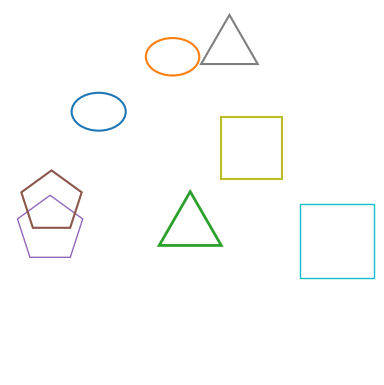[{"shape": "oval", "thickness": 1.5, "radius": 0.35, "center": [0.256, 0.71]}, {"shape": "oval", "thickness": 1.5, "radius": 0.35, "center": [0.448, 0.853]}, {"shape": "triangle", "thickness": 2, "radius": 0.47, "center": [0.494, 0.409]}, {"shape": "pentagon", "thickness": 1, "radius": 0.45, "center": [0.13, 0.404]}, {"shape": "pentagon", "thickness": 1.5, "radius": 0.41, "center": [0.134, 0.475]}, {"shape": "triangle", "thickness": 1.5, "radius": 0.42, "center": [0.596, 0.876]}, {"shape": "square", "thickness": 1.5, "radius": 0.4, "center": [0.653, 0.616]}, {"shape": "square", "thickness": 1, "radius": 0.48, "center": [0.875, 0.374]}]